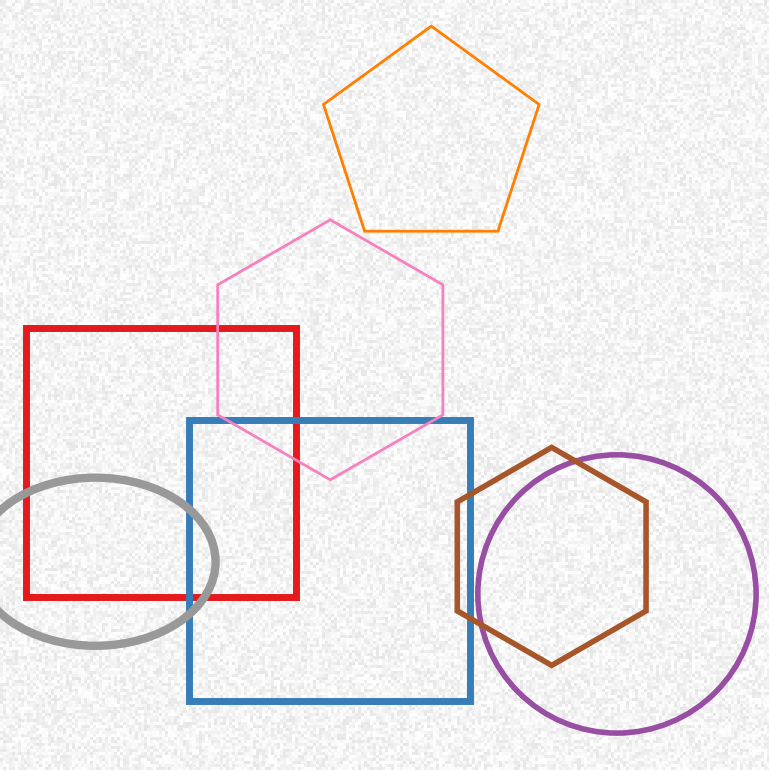[{"shape": "square", "thickness": 2.5, "radius": 0.88, "center": [0.209, 0.399]}, {"shape": "square", "thickness": 2.5, "radius": 0.91, "center": [0.428, 0.273]}, {"shape": "circle", "thickness": 2, "radius": 0.9, "center": [0.801, 0.229]}, {"shape": "pentagon", "thickness": 1, "radius": 0.74, "center": [0.56, 0.819]}, {"shape": "hexagon", "thickness": 2, "radius": 0.71, "center": [0.716, 0.277]}, {"shape": "hexagon", "thickness": 1, "radius": 0.84, "center": [0.429, 0.546]}, {"shape": "oval", "thickness": 3, "radius": 0.78, "center": [0.124, 0.27]}]